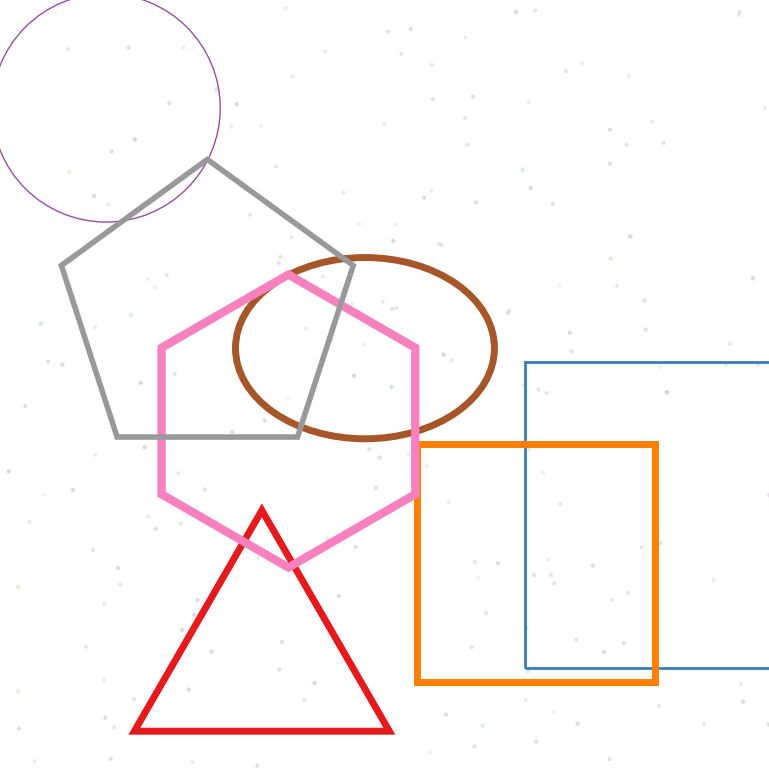[{"shape": "triangle", "thickness": 2.5, "radius": 0.96, "center": [0.34, 0.146]}, {"shape": "square", "thickness": 1, "radius": 0.99, "center": [0.88, 0.331]}, {"shape": "circle", "thickness": 0.5, "radius": 0.74, "center": [0.138, 0.86]}, {"shape": "square", "thickness": 2.5, "radius": 0.77, "center": [0.696, 0.268]}, {"shape": "oval", "thickness": 2.5, "radius": 0.84, "center": [0.474, 0.548]}, {"shape": "hexagon", "thickness": 3, "radius": 0.95, "center": [0.375, 0.453]}, {"shape": "pentagon", "thickness": 2, "radius": 1.0, "center": [0.269, 0.594]}]